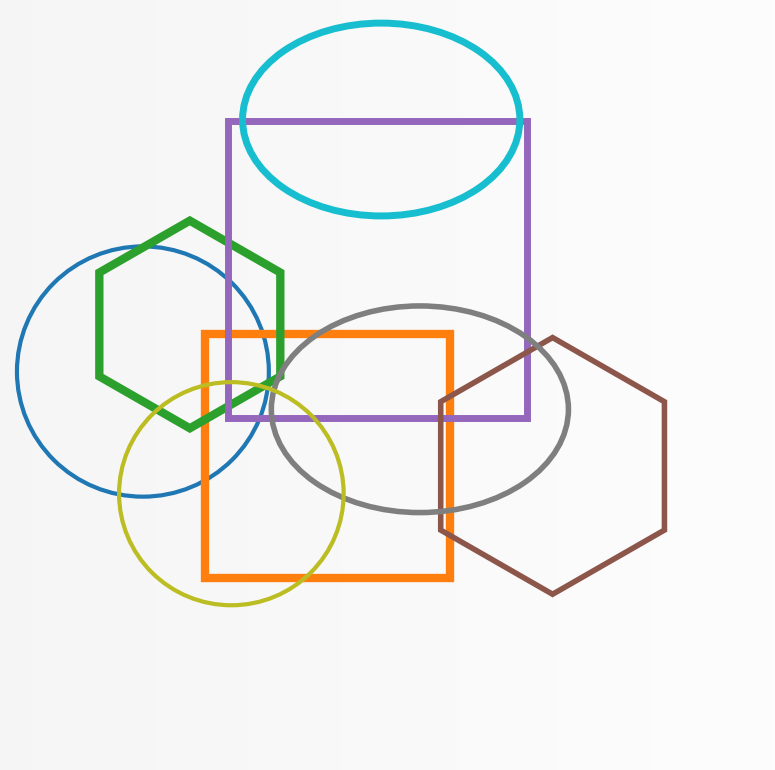[{"shape": "circle", "thickness": 1.5, "radius": 0.81, "center": [0.184, 0.518]}, {"shape": "square", "thickness": 3, "radius": 0.79, "center": [0.422, 0.408]}, {"shape": "hexagon", "thickness": 3, "radius": 0.67, "center": [0.245, 0.579]}, {"shape": "square", "thickness": 2.5, "radius": 0.97, "center": [0.487, 0.65]}, {"shape": "hexagon", "thickness": 2, "radius": 0.83, "center": [0.713, 0.395]}, {"shape": "oval", "thickness": 2, "radius": 0.96, "center": [0.542, 0.468]}, {"shape": "circle", "thickness": 1.5, "radius": 0.72, "center": [0.299, 0.359]}, {"shape": "oval", "thickness": 2.5, "radius": 0.89, "center": [0.492, 0.845]}]